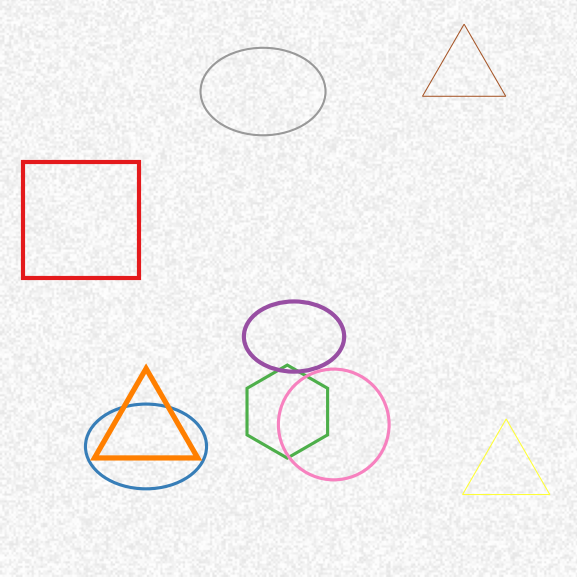[{"shape": "square", "thickness": 2, "radius": 0.5, "center": [0.141, 0.618]}, {"shape": "oval", "thickness": 1.5, "radius": 0.52, "center": [0.253, 0.226]}, {"shape": "hexagon", "thickness": 1.5, "radius": 0.4, "center": [0.498, 0.286]}, {"shape": "oval", "thickness": 2, "radius": 0.43, "center": [0.509, 0.416]}, {"shape": "triangle", "thickness": 2.5, "radius": 0.52, "center": [0.253, 0.258]}, {"shape": "triangle", "thickness": 0.5, "radius": 0.44, "center": [0.877, 0.186]}, {"shape": "triangle", "thickness": 0.5, "radius": 0.42, "center": [0.804, 0.874]}, {"shape": "circle", "thickness": 1.5, "radius": 0.48, "center": [0.578, 0.264]}, {"shape": "oval", "thickness": 1, "radius": 0.54, "center": [0.455, 0.841]}]